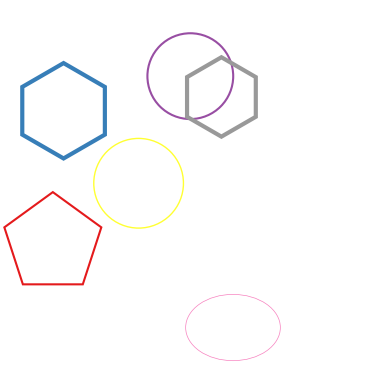[{"shape": "pentagon", "thickness": 1.5, "radius": 0.66, "center": [0.137, 0.369]}, {"shape": "hexagon", "thickness": 3, "radius": 0.62, "center": [0.165, 0.712]}, {"shape": "circle", "thickness": 1.5, "radius": 0.56, "center": [0.494, 0.802]}, {"shape": "circle", "thickness": 1, "radius": 0.58, "center": [0.36, 0.524]}, {"shape": "oval", "thickness": 0.5, "radius": 0.61, "center": [0.605, 0.149]}, {"shape": "hexagon", "thickness": 3, "radius": 0.52, "center": [0.575, 0.748]}]